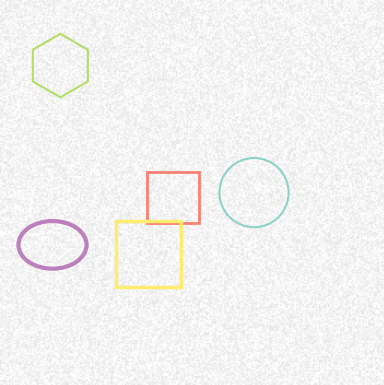[{"shape": "circle", "thickness": 1.5, "radius": 0.45, "center": [0.66, 0.5]}, {"shape": "square", "thickness": 2, "radius": 0.34, "center": [0.45, 0.487]}, {"shape": "hexagon", "thickness": 1.5, "radius": 0.41, "center": [0.157, 0.83]}, {"shape": "oval", "thickness": 3, "radius": 0.44, "center": [0.136, 0.364]}, {"shape": "square", "thickness": 2.5, "radius": 0.43, "center": [0.386, 0.341]}]